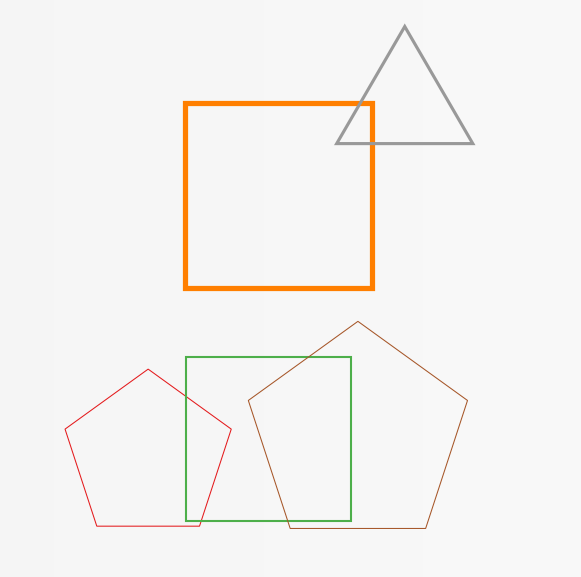[{"shape": "pentagon", "thickness": 0.5, "radius": 0.75, "center": [0.255, 0.21]}, {"shape": "square", "thickness": 1, "radius": 0.71, "center": [0.462, 0.239]}, {"shape": "square", "thickness": 2.5, "radius": 0.8, "center": [0.479, 0.661]}, {"shape": "pentagon", "thickness": 0.5, "radius": 0.99, "center": [0.616, 0.244]}, {"shape": "triangle", "thickness": 1.5, "radius": 0.68, "center": [0.696, 0.818]}]